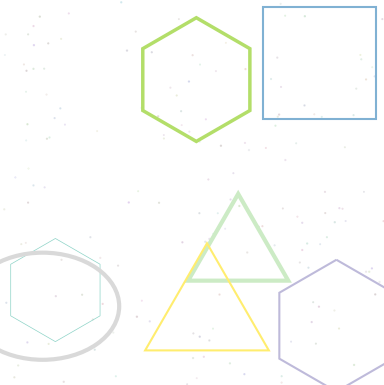[{"shape": "hexagon", "thickness": 0.5, "radius": 0.67, "center": [0.144, 0.247]}, {"shape": "hexagon", "thickness": 1.5, "radius": 0.86, "center": [0.874, 0.154]}, {"shape": "square", "thickness": 1.5, "radius": 0.73, "center": [0.83, 0.837]}, {"shape": "hexagon", "thickness": 2.5, "radius": 0.8, "center": [0.51, 0.793]}, {"shape": "oval", "thickness": 3, "radius": 0.99, "center": [0.111, 0.205]}, {"shape": "triangle", "thickness": 3, "radius": 0.75, "center": [0.619, 0.346]}, {"shape": "triangle", "thickness": 1.5, "radius": 0.93, "center": [0.538, 0.183]}]